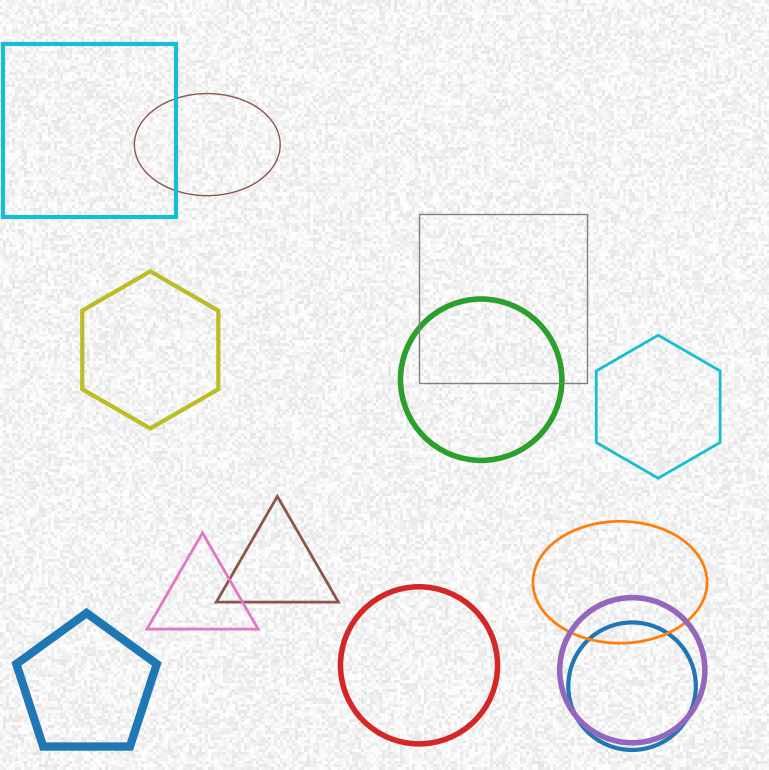[{"shape": "pentagon", "thickness": 3, "radius": 0.48, "center": [0.112, 0.108]}, {"shape": "circle", "thickness": 1.5, "radius": 0.41, "center": [0.821, 0.109]}, {"shape": "oval", "thickness": 1, "radius": 0.57, "center": [0.805, 0.244]}, {"shape": "circle", "thickness": 2, "radius": 0.52, "center": [0.625, 0.507]}, {"shape": "circle", "thickness": 2, "radius": 0.51, "center": [0.544, 0.136]}, {"shape": "circle", "thickness": 2, "radius": 0.47, "center": [0.821, 0.13]}, {"shape": "triangle", "thickness": 1, "radius": 0.46, "center": [0.36, 0.264]}, {"shape": "oval", "thickness": 0.5, "radius": 0.47, "center": [0.269, 0.812]}, {"shape": "triangle", "thickness": 1, "radius": 0.42, "center": [0.263, 0.225]}, {"shape": "square", "thickness": 0.5, "radius": 0.55, "center": [0.653, 0.612]}, {"shape": "hexagon", "thickness": 1.5, "radius": 0.51, "center": [0.195, 0.546]}, {"shape": "hexagon", "thickness": 1, "radius": 0.46, "center": [0.855, 0.472]}, {"shape": "square", "thickness": 1.5, "radius": 0.56, "center": [0.116, 0.831]}]